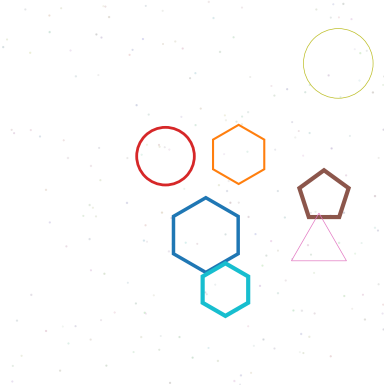[{"shape": "hexagon", "thickness": 2.5, "radius": 0.49, "center": [0.535, 0.389]}, {"shape": "hexagon", "thickness": 1.5, "radius": 0.38, "center": [0.62, 0.599]}, {"shape": "circle", "thickness": 2, "radius": 0.37, "center": [0.43, 0.594]}, {"shape": "pentagon", "thickness": 3, "radius": 0.34, "center": [0.842, 0.491]}, {"shape": "triangle", "thickness": 0.5, "radius": 0.41, "center": [0.828, 0.364]}, {"shape": "circle", "thickness": 0.5, "radius": 0.45, "center": [0.879, 0.835]}, {"shape": "hexagon", "thickness": 3, "radius": 0.34, "center": [0.586, 0.248]}]